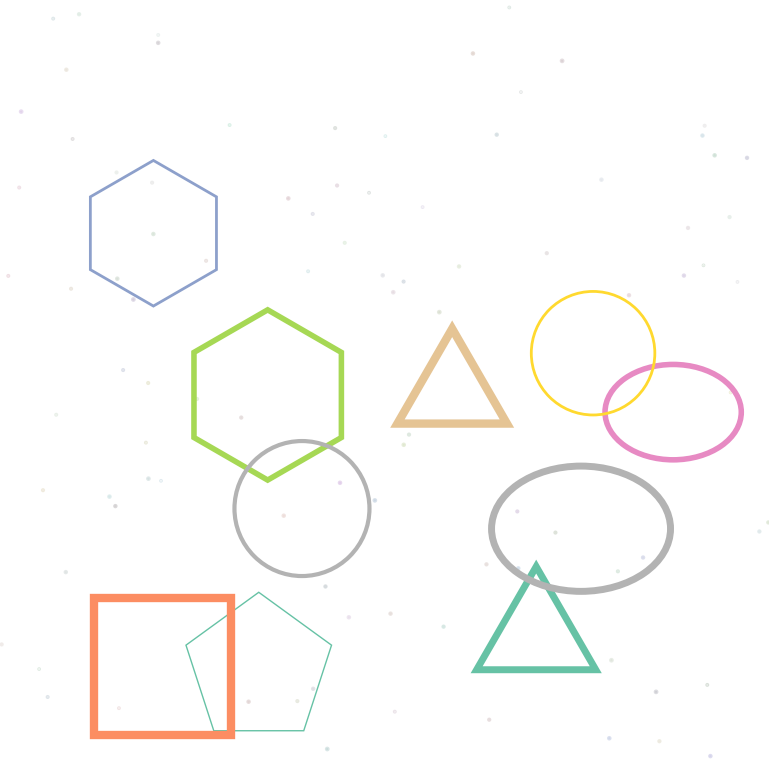[{"shape": "triangle", "thickness": 2.5, "radius": 0.45, "center": [0.696, 0.175]}, {"shape": "pentagon", "thickness": 0.5, "radius": 0.5, "center": [0.336, 0.131]}, {"shape": "square", "thickness": 3, "radius": 0.44, "center": [0.211, 0.135]}, {"shape": "hexagon", "thickness": 1, "radius": 0.47, "center": [0.199, 0.697]}, {"shape": "oval", "thickness": 2, "radius": 0.44, "center": [0.874, 0.465]}, {"shape": "hexagon", "thickness": 2, "radius": 0.55, "center": [0.348, 0.487]}, {"shape": "circle", "thickness": 1, "radius": 0.4, "center": [0.77, 0.541]}, {"shape": "triangle", "thickness": 3, "radius": 0.41, "center": [0.587, 0.491]}, {"shape": "oval", "thickness": 2.5, "radius": 0.58, "center": [0.755, 0.313]}, {"shape": "circle", "thickness": 1.5, "radius": 0.44, "center": [0.392, 0.34]}]